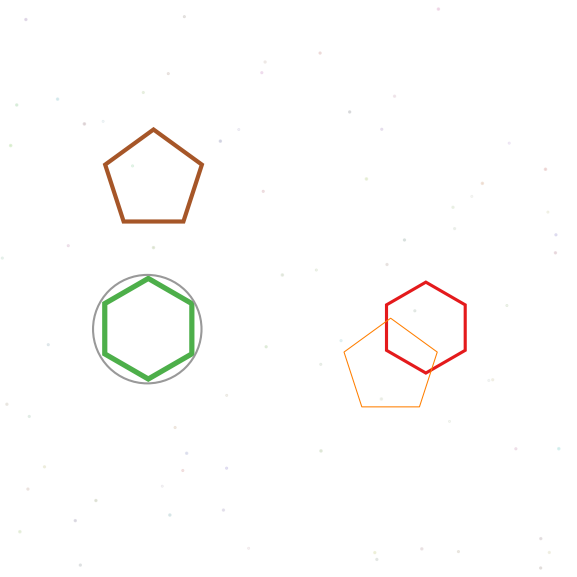[{"shape": "hexagon", "thickness": 1.5, "radius": 0.39, "center": [0.737, 0.432]}, {"shape": "hexagon", "thickness": 2.5, "radius": 0.44, "center": [0.257, 0.43]}, {"shape": "pentagon", "thickness": 0.5, "radius": 0.42, "center": [0.676, 0.363]}, {"shape": "pentagon", "thickness": 2, "radius": 0.44, "center": [0.266, 0.687]}, {"shape": "circle", "thickness": 1, "radius": 0.47, "center": [0.255, 0.429]}]